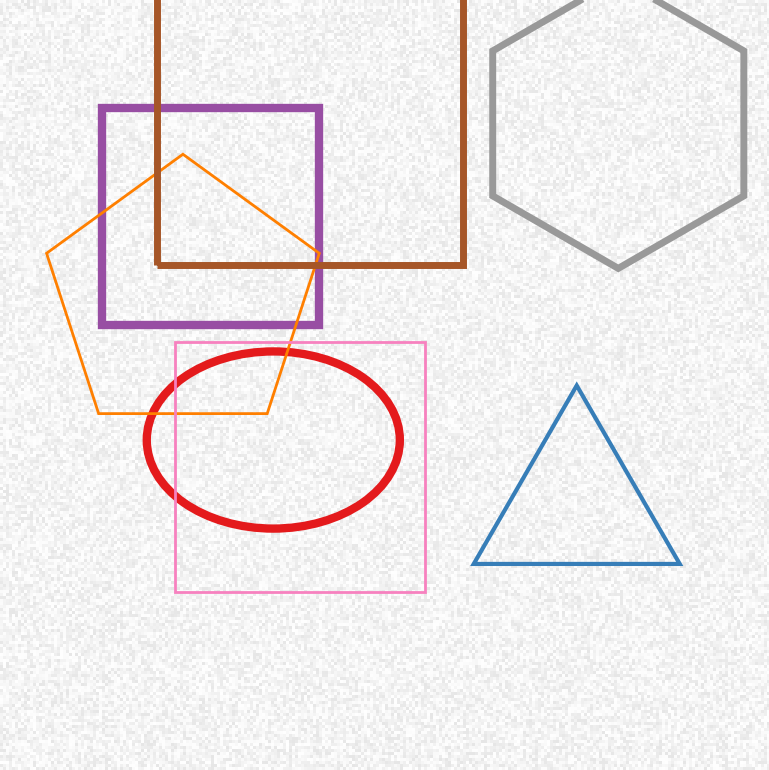[{"shape": "oval", "thickness": 3, "radius": 0.82, "center": [0.355, 0.429]}, {"shape": "triangle", "thickness": 1.5, "radius": 0.77, "center": [0.749, 0.345]}, {"shape": "square", "thickness": 3, "radius": 0.7, "center": [0.274, 0.718]}, {"shape": "pentagon", "thickness": 1, "radius": 0.93, "center": [0.238, 0.613]}, {"shape": "square", "thickness": 2.5, "radius": 0.99, "center": [0.403, 0.855]}, {"shape": "square", "thickness": 1, "radius": 0.81, "center": [0.39, 0.394]}, {"shape": "hexagon", "thickness": 2.5, "radius": 0.94, "center": [0.803, 0.84]}]